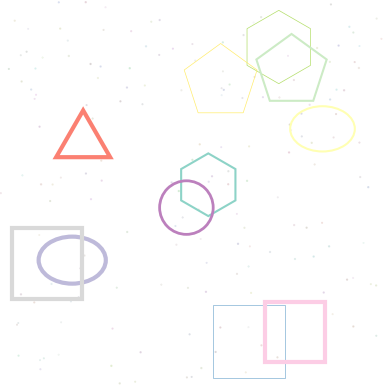[{"shape": "hexagon", "thickness": 1.5, "radius": 0.41, "center": [0.541, 0.52]}, {"shape": "oval", "thickness": 1.5, "radius": 0.42, "center": [0.838, 0.665]}, {"shape": "oval", "thickness": 3, "radius": 0.44, "center": [0.188, 0.324]}, {"shape": "triangle", "thickness": 3, "radius": 0.4, "center": [0.216, 0.632]}, {"shape": "square", "thickness": 0.5, "radius": 0.47, "center": [0.647, 0.113]}, {"shape": "hexagon", "thickness": 0.5, "radius": 0.48, "center": [0.724, 0.878]}, {"shape": "square", "thickness": 3, "radius": 0.39, "center": [0.766, 0.138]}, {"shape": "square", "thickness": 3, "radius": 0.46, "center": [0.122, 0.316]}, {"shape": "circle", "thickness": 2, "radius": 0.35, "center": [0.484, 0.461]}, {"shape": "pentagon", "thickness": 1.5, "radius": 0.48, "center": [0.757, 0.816]}, {"shape": "pentagon", "thickness": 0.5, "radius": 0.5, "center": [0.573, 0.787]}]